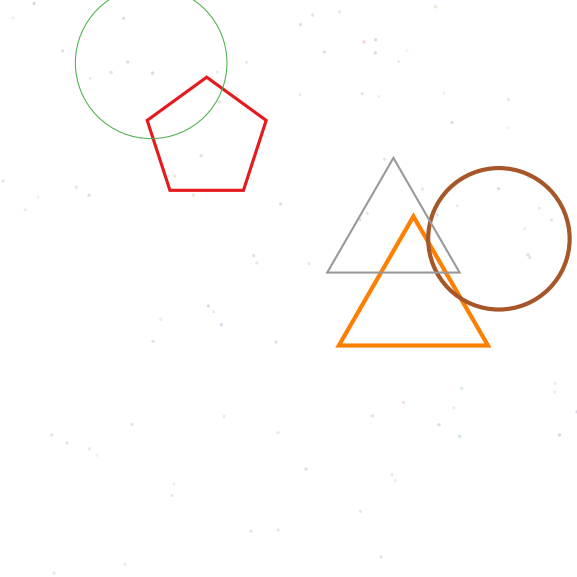[{"shape": "pentagon", "thickness": 1.5, "radius": 0.54, "center": [0.358, 0.757]}, {"shape": "circle", "thickness": 0.5, "radius": 0.66, "center": [0.262, 0.89]}, {"shape": "triangle", "thickness": 2, "radius": 0.75, "center": [0.716, 0.475]}, {"shape": "circle", "thickness": 2, "radius": 0.61, "center": [0.864, 0.586]}, {"shape": "triangle", "thickness": 1, "radius": 0.66, "center": [0.681, 0.593]}]